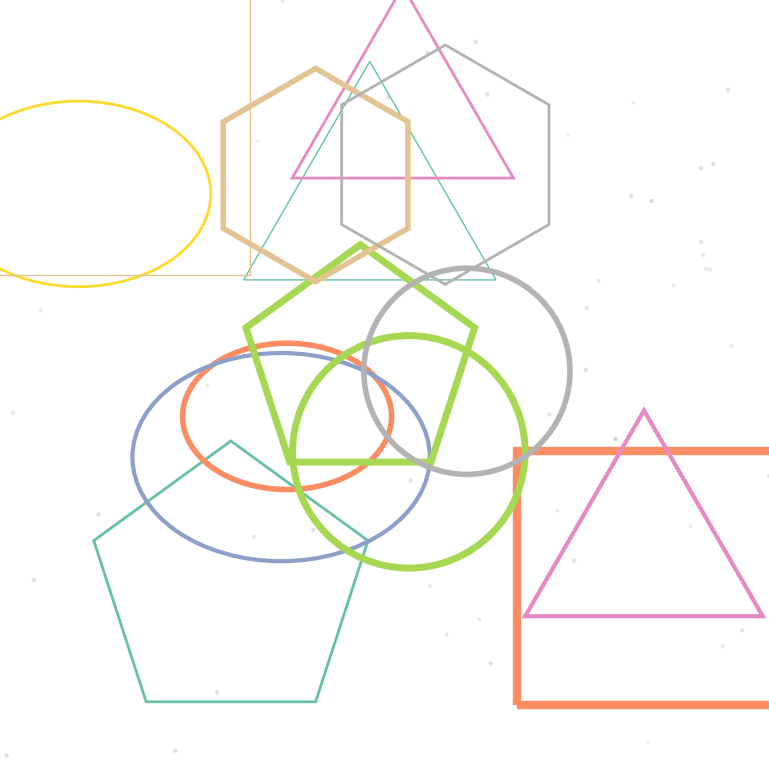[{"shape": "pentagon", "thickness": 1, "radius": 0.94, "center": [0.3, 0.24]}, {"shape": "triangle", "thickness": 0.5, "radius": 0.95, "center": [0.48, 0.731]}, {"shape": "square", "thickness": 3, "radius": 0.82, "center": [0.837, 0.249]}, {"shape": "oval", "thickness": 2, "radius": 0.68, "center": [0.373, 0.459]}, {"shape": "oval", "thickness": 1.5, "radius": 0.97, "center": [0.365, 0.406]}, {"shape": "triangle", "thickness": 1.5, "radius": 0.89, "center": [0.836, 0.289]}, {"shape": "triangle", "thickness": 1, "radius": 0.83, "center": [0.523, 0.852]}, {"shape": "circle", "thickness": 2.5, "radius": 0.75, "center": [0.531, 0.413]}, {"shape": "pentagon", "thickness": 2.5, "radius": 0.78, "center": [0.468, 0.526]}, {"shape": "oval", "thickness": 1, "radius": 0.86, "center": [0.102, 0.748]}, {"shape": "square", "thickness": 0.5, "radius": 0.97, "center": [0.132, 0.836]}, {"shape": "hexagon", "thickness": 2, "radius": 0.69, "center": [0.41, 0.773]}, {"shape": "hexagon", "thickness": 1, "radius": 0.78, "center": [0.578, 0.786]}, {"shape": "circle", "thickness": 2, "radius": 0.67, "center": [0.606, 0.518]}]